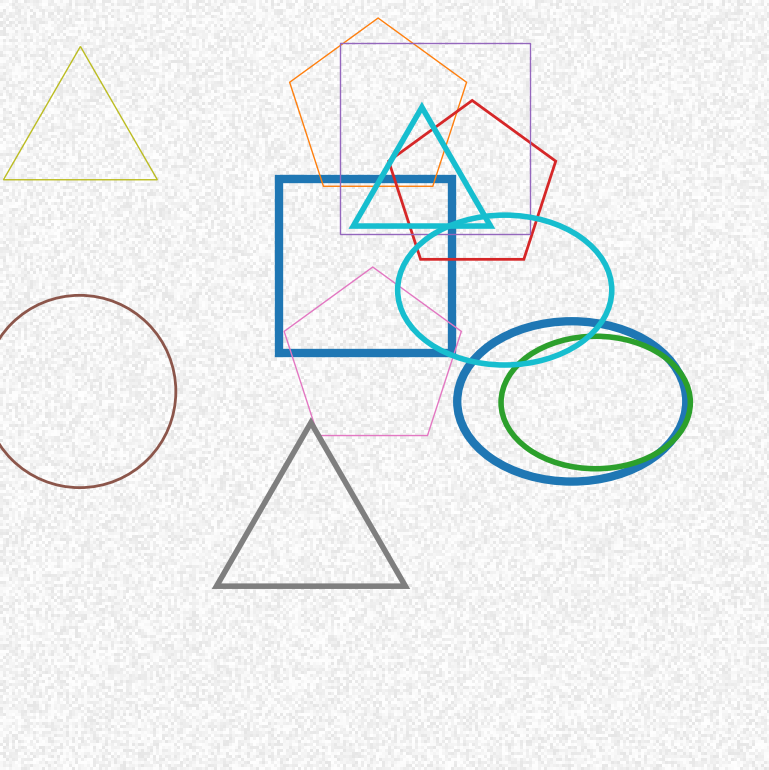[{"shape": "oval", "thickness": 3, "radius": 0.74, "center": [0.743, 0.479]}, {"shape": "square", "thickness": 3, "radius": 0.56, "center": [0.475, 0.655]}, {"shape": "pentagon", "thickness": 0.5, "radius": 0.6, "center": [0.491, 0.856]}, {"shape": "oval", "thickness": 2, "radius": 0.61, "center": [0.774, 0.477]}, {"shape": "pentagon", "thickness": 1, "radius": 0.57, "center": [0.613, 0.755]}, {"shape": "square", "thickness": 0.5, "radius": 0.62, "center": [0.565, 0.82]}, {"shape": "circle", "thickness": 1, "radius": 0.62, "center": [0.103, 0.492]}, {"shape": "pentagon", "thickness": 0.5, "radius": 0.6, "center": [0.484, 0.532]}, {"shape": "triangle", "thickness": 2, "radius": 0.71, "center": [0.404, 0.31]}, {"shape": "triangle", "thickness": 0.5, "radius": 0.58, "center": [0.104, 0.824]}, {"shape": "triangle", "thickness": 2, "radius": 0.51, "center": [0.548, 0.758]}, {"shape": "oval", "thickness": 2, "radius": 0.7, "center": [0.655, 0.623]}]